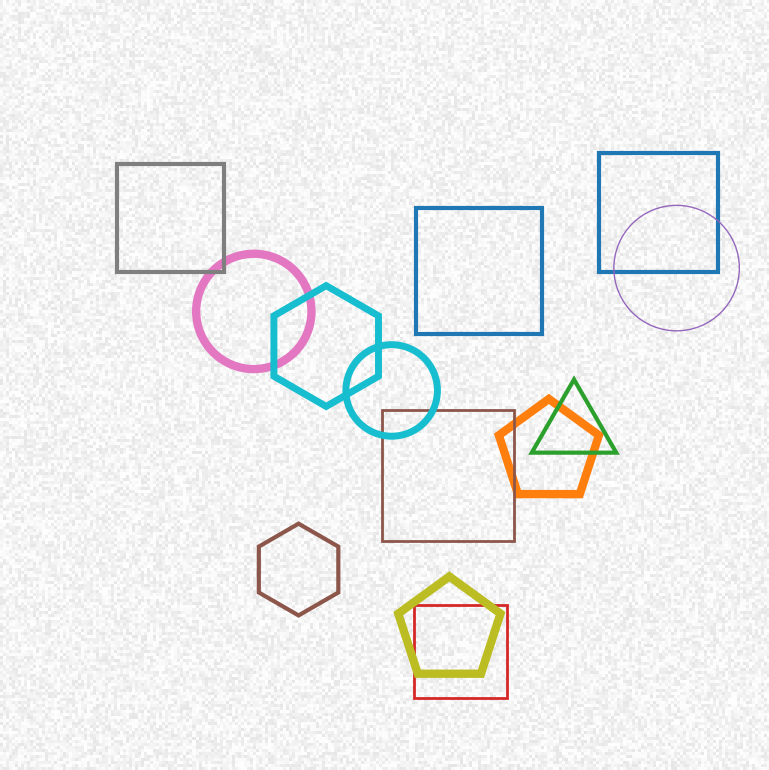[{"shape": "square", "thickness": 1.5, "radius": 0.39, "center": [0.855, 0.725]}, {"shape": "square", "thickness": 1.5, "radius": 0.41, "center": [0.622, 0.648]}, {"shape": "pentagon", "thickness": 3, "radius": 0.34, "center": [0.713, 0.414]}, {"shape": "triangle", "thickness": 1.5, "radius": 0.32, "center": [0.745, 0.444]}, {"shape": "square", "thickness": 1, "radius": 0.3, "center": [0.598, 0.154]}, {"shape": "circle", "thickness": 0.5, "radius": 0.41, "center": [0.879, 0.652]}, {"shape": "hexagon", "thickness": 1.5, "radius": 0.3, "center": [0.388, 0.26]}, {"shape": "square", "thickness": 1, "radius": 0.43, "center": [0.582, 0.383]}, {"shape": "circle", "thickness": 3, "radius": 0.37, "center": [0.33, 0.596]}, {"shape": "square", "thickness": 1.5, "radius": 0.35, "center": [0.221, 0.717]}, {"shape": "pentagon", "thickness": 3, "radius": 0.35, "center": [0.584, 0.182]}, {"shape": "hexagon", "thickness": 2.5, "radius": 0.39, "center": [0.424, 0.551]}, {"shape": "circle", "thickness": 2.5, "radius": 0.3, "center": [0.509, 0.493]}]